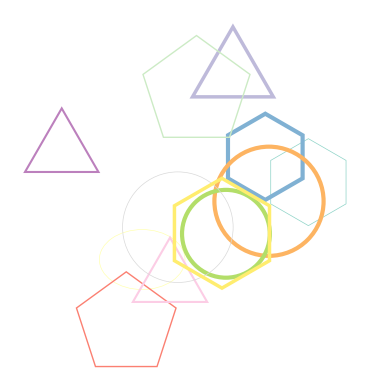[{"shape": "hexagon", "thickness": 0.5, "radius": 0.56, "center": [0.801, 0.527]}, {"shape": "oval", "thickness": 0.5, "radius": 0.56, "center": [0.369, 0.326]}, {"shape": "triangle", "thickness": 2.5, "radius": 0.61, "center": [0.605, 0.809]}, {"shape": "pentagon", "thickness": 1, "radius": 0.68, "center": [0.328, 0.158]}, {"shape": "hexagon", "thickness": 3, "radius": 0.56, "center": [0.689, 0.593]}, {"shape": "circle", "thickness": 3, "radius": 0.71, "center": [0.699, 0.477]}, {"shape": "circle", "thickness": 3, "radius": 0.57, "center": [0.587, 0.393]}, {"shape": "triangle", "thickness": 1.5, "radius": 0.56, "center": [0.442, 0.271]}, {"shape": "circle", "thickness": 0.5, "radius": 0.72, "center": [0.462, 0.41]}, {"shape": "triangle", "thickness": 1.5, "radius": 0.55, "center": [0.16, 0.608]}, {"shape": "pentagon", "thickness": 1, "radius": 0.73, "center": [0.51, 0.762]}, {"shape": "hexagon", "thickness": 2.5, "radius": 0.71, "center": [0.577, 0.394]}]